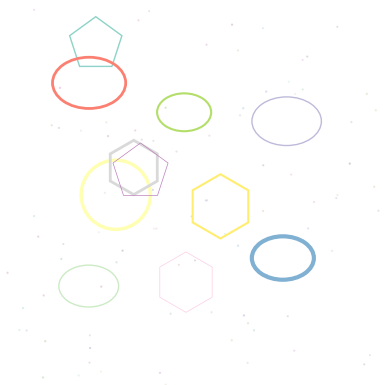[{"shape": "pentagon", "thickness": 1, "radius": 0.36, "center": [0.249, 0.885]}, {"shape": "circle", "thickness": 2.5, "radius": 0.45, "center": [0.301, 0.494]}, {"shape": "oval", "thickness": 1, "radius": 0.45, "center": [0.745, 0.685]}, {"shape": "oval", "thickness": 2, "radius": 0.48, "center": [0.231, 0.785]}, {"shape": "oval", "thickness": 3, "radius": 0.4, "center": [0.735, 0.33]}, {"shape": "oval", "thickness": 1.5, "radius": 0.35, "center": [0.478, 0.708]}, {"shape": "hexagon", "thickness": 0.5, "radius": 0.39, "center": [0.483, 0.267]}, {"shape": "hexagon", "thickness": 2, "radius": 0.35, "center": [0.347, 0.565]}, {"shape": "pentagon", "thickness": 0.5, "radius": 0.38, "center": [0.365, 0.553]}, {"shape": "oval", "thickness": 1, "radius": 0.39, "center": [0.23, 0.257]}, {"shape": "hexagon", "thickness": 1.5, "radius": 0.42, "center": [0.573, 0.464]}]